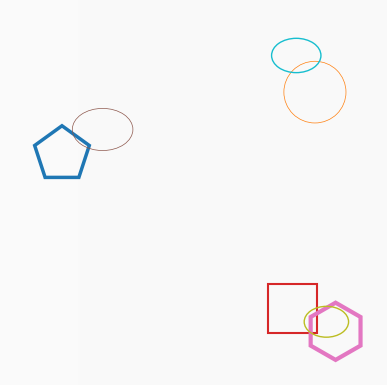[{"shape": "pentagon", "thickness": 2.5, "radius": 0.37, "center": [0.16, 0.599]}, {"shape": "circle", "thickness": 0.5, "radius": 0.4, "center": [0.813, 0.761]}, {"shape": "square", "thickness": 1.5, "radius": 0.32, "center": [0.755, 0.199]}, {"shape": "oval", "thickness": 0.5, "radius": 0.39, "center": [0.265, 0.664]}, {"shape": "hexagon", "thickness": 3, "radius": 0.37, "center": [0.866, 0.139]}, {"shape": "oval", "thickness": 1, "radius": 0.29, "center": [0.842, 0.164]}, {"shape": "oval", "thickness": 1, "radius": 0.32, "center": [0.765, 0.856]}]